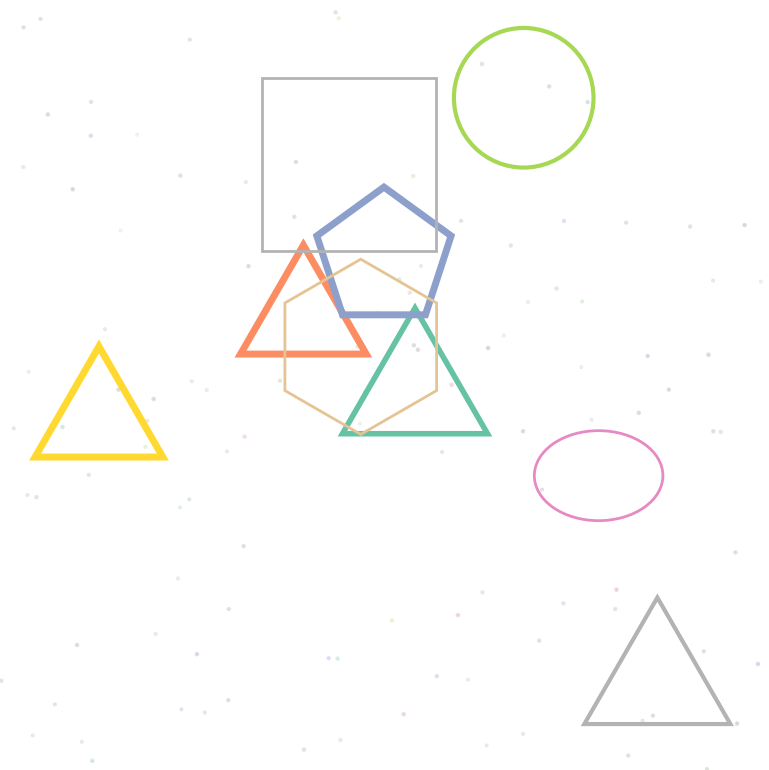[{"shape": "triangle", "thickness": 2, "radius": 0.54, "center": [0.539, 0.491]}, {"shape": "triangle", "thickness": 2.5, "radius": 0.47, "center": [0.394, 0.587]}, {"shape": "pentagon", "thickness": 2.5, "radius": 0.46, "center": [0.499, 0.665]}, {"shape": "oval", "thickness": 1, "radius": 0.42, "center": [0.777, 0.382]}, {"shape": "circle", "thickness": 1.5, "radius": 0.45, "center": [0.68, 0.873]}, {"shape": "triangle", "thickness": 2.5, "radius": 0.48, "center": [0.128, 0.454]}, {"shape": "hexagon", "thickness": 1, "radius": 0.57, "center": [0.469, 0.55]}, {"shape": "square", "thickness": 1, "radius": 0.56, "center": [0.453, 0.786]}, {"shape": "triangle", "thickness": 1.5, "radius": 0.55, "center": [0.854, 0.114]}]